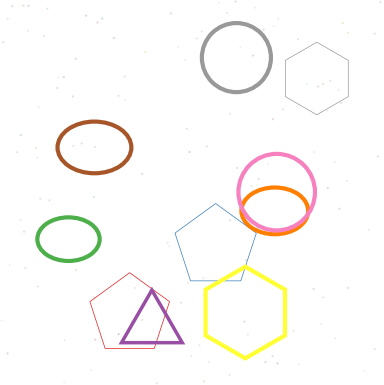[{"shape": "pentagon", "thickness": 0.5, "radius": 0.54, "center": [0.337, 0.183]}, {"shape": "pentagon", "thickness": 0.5, "radius": 0.56, "center": [0.56, 0.36]}, {"shape": "oval", "thickness": 3, "radius": 0.4, "center": [0.178, 0.379]}, {"shape": "triangle", "thickness": 2.5, "radius": 0.46, "center": [0.395, 0.155]}, {"shape": "oval", "thickness": 3, "radius": 0.43, "center": [0.714, 0.452]}, {"shape": "hexagon", "thickness": 3, "radius": 0.6, "center": [0.637, 0.188]}, {"shape": "oval", "thickness": 3, "radius": 0.48, "center": [0.245, 0.617]}, {"shape": "circle", "thickness": 3, "radius": 0.5, "center": [0.719, 0.501]}, {"shape": "hexagon", "thickness": 0.5, "radius": 0.47, "center": [0.823, 0.796]}, {"shape": "circle", "thickness": 3, "radius": 0.45, "center": [0.614, 0.85]}]